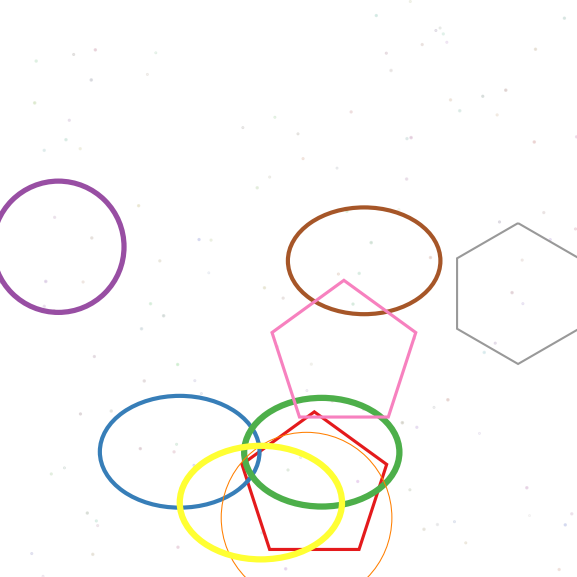[{"shape": "pentagon", "thickness": 1.5, "radius": 0.66, "center": [0.544, 0.154]}, {"shape": "oval", "thickness": 2, "radius": 0.69, "center": [0.311, 0.217]}, {"shape": "oval", "thickness": 3, "radius": 0.67, "center": [0.557, 0.216]}, {"shape": "circle", "thickness": 2.5, "radius": 0.57, "center": [0.101, 0.572]}, {"shape": "circle", "thickness": 0.5, "radius": 0.74, "center": [0.531, 0.103]}, {"shape": "oval", "thickness": 3, "radius": 0.7, "center": [0.452, 0.129]}, {"shape": "oval", "thickness": 2, "radius": 0.66, "center": [0.631, 0.548]}, {"shape": "pentagon", "thickness": 1.5, "radius": 0.65, "center": [0.595, 0.383]}, {"shape": "hexagon", "thickness": 1, "radius": 0.61, "center": [0.897, 0.491]}]